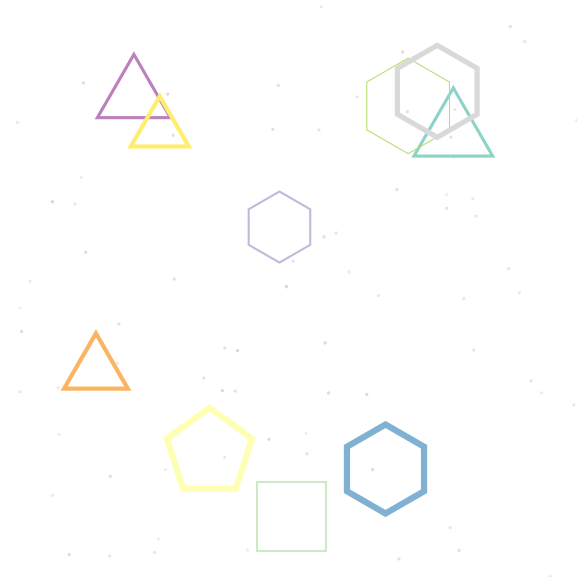[{"shape": "triangle", "thickness": 1.5, "radius": 0.39, "center": [0.785, 0.768]}, {"shape": "pentagon", "thickness": 3, "radius": 0.39, "center": [0.363, 0.216]}, {"shape": "hexagon", "thickness": 1, "radius": 0.31, "center": [0.484, 0.606]}, {"shape": "hexagon", "thickness": 3, "radius": 0.39, "center": [0.668, 0.187]}, {"shape": "triangle", "thickness": 2, "radius": 0.32, "center": [0.166, 0.358]}, {"shape": "hexagon", "thickness": 0.5, "radius": 0.41, "center": [0.707, 0.816]}, {"shape": "hexagon", "thickness": 2.5, "radius": 0.4, "center": [0.757, 0.841]}, {"shape": "triangle", "thickness": 1.5, "radius": 0.37, "center": [0.232, 0.832]}, {"shape": "square", "thickness": 1, "radius": 0.3, "center": [0.505, 0.104]}, {"shape": "triangle", "thickness": 2, "radius": 0.29, "center": [0.277, 0.774]}]